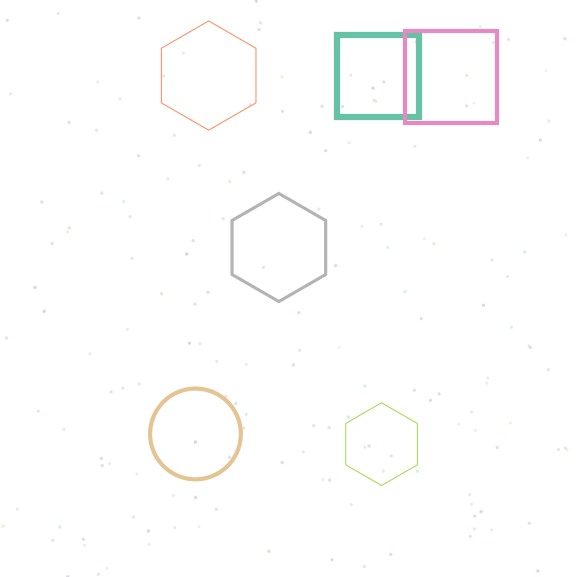[{"shape": "square", "thickness": 3, "radius": 0.35, "center": [0.655, 0.868]}, {"shape": "hexagon", "thickness": 0.5, "radius": 0.47, "center": [0.361, 0.868]}, {"shape": "square", "thickness": 2, "radius": 0.4, "center": [0.781, 0.866]}, {"shape": "hexagon", "thickness": 0.5, "radius": 0.36, "center": [0.661, 0.23]}, {"shape": "circle", "thickness": 2, "radius": 0.39, "center": [0.338, 0.248]}, {"shape": "hexagon", "thickness": 1.5, "radius": 0.47, "center": [0.483, 0.571]}]